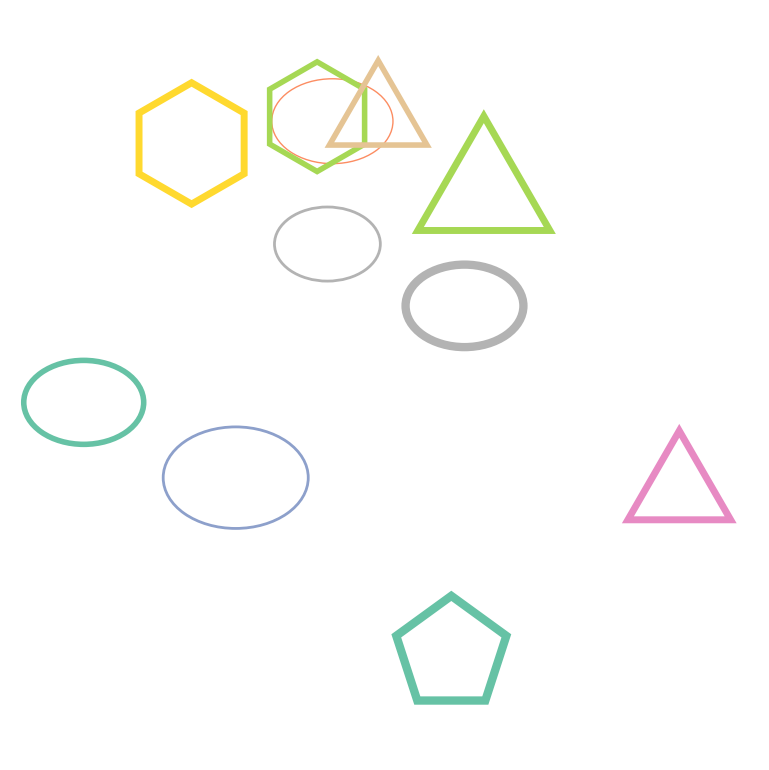[{"shape": "pentagon", "thickness": 3, "radius": 0.38, "center": [0.586, 0.151]}, {"shape": "oval", "thickness": 2, "radius": 0.39, "center": [0.109, 0.477]}, {"shape": "oval", "thickness": 0.5, "radius": 0.39, "center": [0.432, 0.843]}, {"shape": "oval", "thickness": 1, "radius": 0.47, "center": [0.306, 0.38]}, {"shape": "triangle", "thickness": 2.5, "radius": 0.39, "center": [0.882, 0.363]}, {"shape": "triangle", "thickness": 2.5, "radius": 0.49, "center": [0.628, 0.75]}, {"shape": "hexagon", "thickness": 2, "radius": 0.36, "center": [0.412, 0.848]}, {"shape": "hexagon", "thickness": 2.5, "radius": 0.39, "center": [0.249, 0.814]}, {"shape": "triangle", "thickness": 2, "radius": 0.37, "center": [0.491, 0.848]}, {"shape": "oval", "thickness": 3, "radius": 0.38, "center": [0.603, 0.603]}, {"shape": "oval", "thickness": 1, "radius": 0.34, "center": [0.425, 0.683]}]